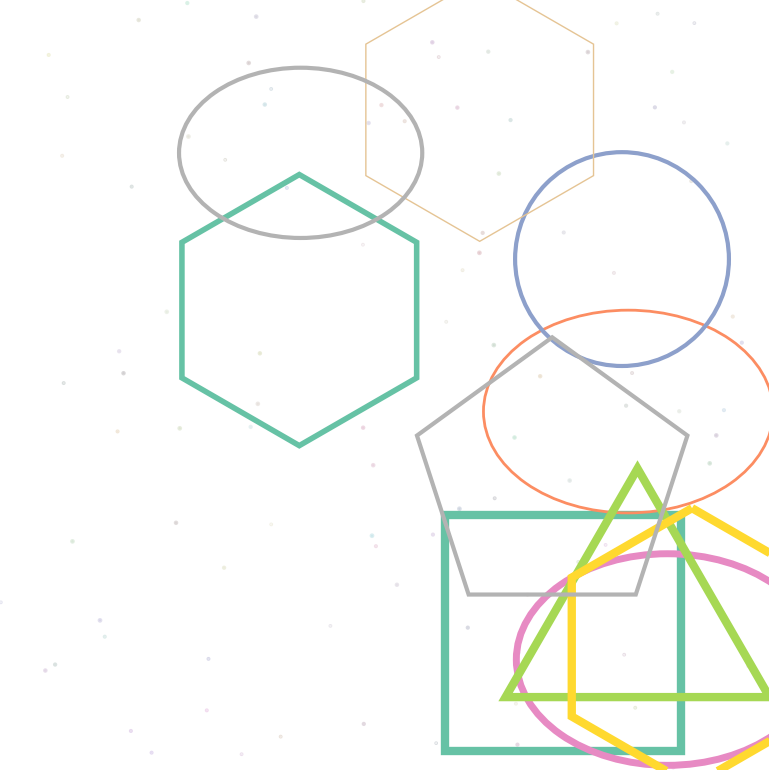[{"shape": "hexagon", "thickness": 2, "radius": 0.88, "center": [0.389, 0.597]}, {"shape": "square", "thickness": 3, "radius": 0.77, "center": [0.731, 0.178]}, {"shape": "oval", "thickness": 1, "radius": 0.94, "center": [0.816, 0.466]}, {"shape": "circle", "thickness": 1.5, "radius": 0.69, "center": [0.808, 0.664]}, {"shape": "oval", "thickness": 2.5, "radius": 0.98, "center": [0.867, 0.143]}, {"shape": "triangle", "thickness": 3, "radius": 0.99, "center": [0.828, 0.194]}, {"shape": "hexagon", "thickness": 3, "radius": 0.9, "center": [0.899, 0.16]}, {"shape": "hexagon", "thickness": 0.5, "radius": 0.85, "center": [0.623, 0.857]}, {"shape": "pentagon", "thickness": 1.5, "radius": 0.92, "center": [0.717, 0.377]}, {"shape": "oval", "thickness": 1.5, "radius": 0.79, "center": [0.39, 0.801]}]